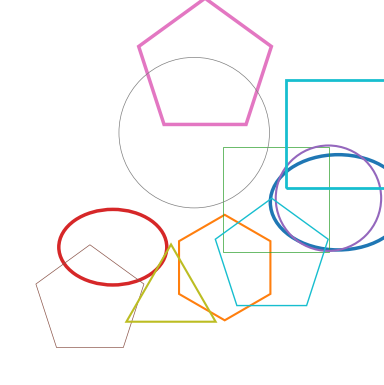[{"shape": "oval", "thickness": 2.5, "radius": 0.88, "center": [0.879, 0.475]}, {"shape": "hexagon", "thickness": 1.5, "radius": 0.69, "center": [0.584, 0.305]}, {"shape": "square", "thickness": 0.5, "radius": 0.69, "center": [0.717, 0.482]}, {"shape": "oval", "thickness": 2.5, "radius": 0.7, "center": [0.293, 0.358]}, {"shape": "circle", "thickness": 1.5, "radius": 0.68, "center": [0.853, 0.485]}, {"shape": "pentagon", "thickness": 0.5, "radius": 0.74, "center": [0.234, 0.217]}, {"shape": "pentagon", "thickness": 2.5, "radius": 0.91, "center": [0.533, 0.823]}, {"shape": "circle", "thickness": 0.5, "radius": 0.98, "center": [0.504, 0.655]}, {"shape": "triangle", "thickness": 1.5, "radius": 0.67, "center": [0.444, 0.231]}, {"shape": "square", "thickness": 2, "radius": 0.7, "center": [0.884, 0.652]}, {"shape": "pentagon", "thickness": 1, "radius": 0.77, "center": [0.706, 0.331]}]